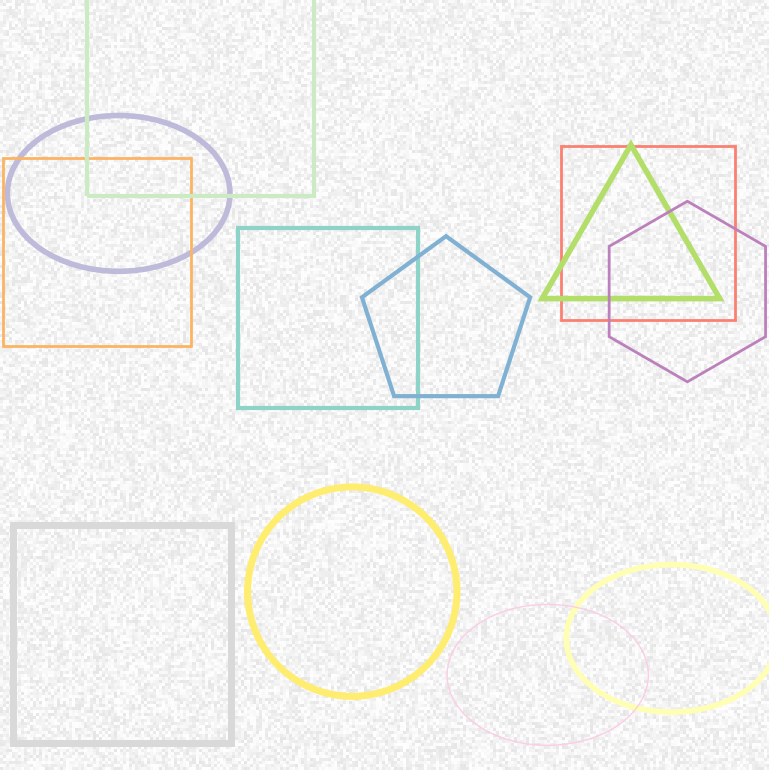[{"shape": "square", "thickness": 1.5, "radius": 0.58, "center": [0.426, 0.587]}, {"shape": "oval", "thickness": 2, "radius": 0.68, "center": [0.872, 0.171]}, {"shape": "oval", "thickness": 2, "radius": 0.72, "center": [0.154, 0.749]}, {"shape": "square", "thickness": 1, "radius": 0.56, "center": [0.842, 0.697]}, {"shape": "pentagon", "thickness": 1.5, "radius": 0.57, "center": [0.579, 0.578]}, {"shape": "square", "thickness": 1, "radius": 0.61, "center": [0.126, 0.672]}, {"shape": "triangle", "thickness": 2, "radius": 0.67, "center": [0.819, 0.679]}, {"shape": "oval", "thickness": 0.5, "radius": 0.65, "center": [0.711, 0.124]}, {"shape": "square", "thickness": 2.5, "radius": 0.71, "center": [0.159, 0.177]}, {"shape": "hexagon", "thickness": 1, "radius": 0.59, "center": [0.893, 0.621]}, {"shape": "square", "thickness": 1.5, "radius": 0.73, "center": [0.26, 0.892]}, {"shape": "circle", "thickness": 2.5, "radius": 0.68, "center": [0.458, 0.232]}]